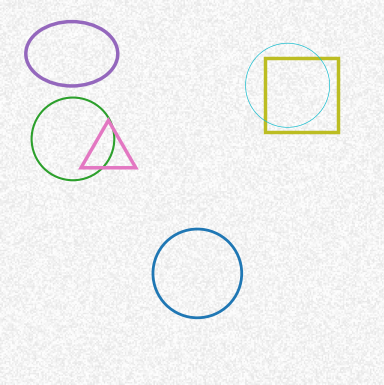[{"shape": "circle", "thickness": 2, "radius": 0.58, "center": [0.513, 0.29]}, {"shape": "circle", "thickness": 1.5, "radius": 0.54, "center": [0.189, 0.639]}, {"shape": "oval", "thickness": 2.5, "radius": 0.6, "center": [0.186, 0.86]}, {"shape": "triangle", "thickness": 2.5, "radius": 0.41, "center": [0.282, 0.605]}, {"shape": "square", "thickness": 2.5, "radius": 0.48, "center": [0.783, 0.753]}, {"shape": "circle", "thickness": 0.5, "radius": 0.55, "center": [0.747, 0.778]}]